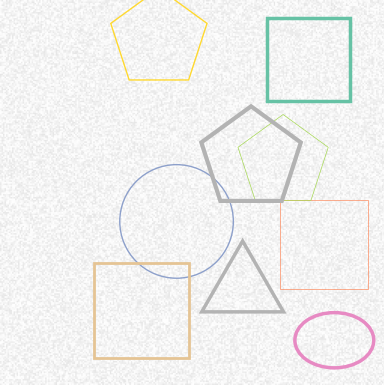[{"shape": "square", "thickness": 2.5, "radius": 0.54, "center": [0.801, 0.845]}, {"shape": "square", "thickness": 0.5, "radius": 0.58, "center": [0.841, 0.366]}, {"shape": "circle", "thickness": 1, "radius": 0.74, "center": [0.459, 0.425]}, {"shape": "oval", "thickness": 2.5, "radius": 0.51, "center": [0.868, 0.116]}, {"shape": "pentagon", "thickness": 0.5, "radius": 0.62, "center": [0.735, 0.579]}, {"shape": "pentagon", "thickness": 1, "radius": 0.66, "center": [0.413, 0.899]}, {"shape": "square", "thickness": 2, "radius": 0.62, "center": [0.366, 0.193]}, {"shape": "pentagon", "thickness": 3, "radius": 0.68, "center": [0.652, 0.588]}, {"shape": "triangle", "thickness": 2.5, "radius": 0.61, "center": [0.63, 0.251]}]